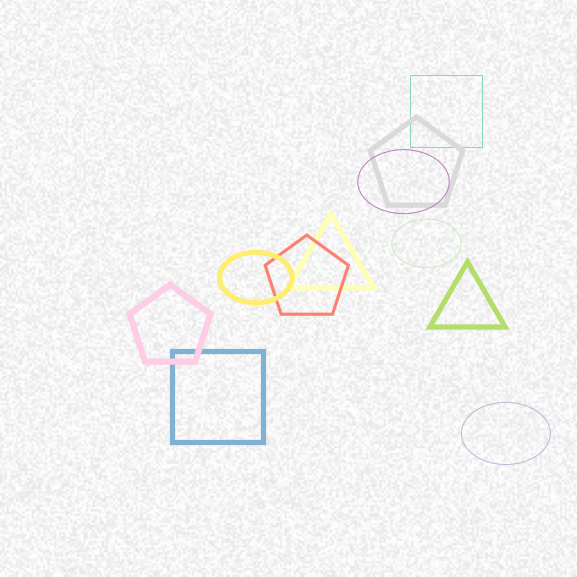[{"shape": "square", "thickness": 0.5, "radius": 0.31, "center": [0.772, 0.807]}, {"shape": "triangle", "thickness": 2.5, "radius": 0.43, "center": [0.573, 0.544]}, {"shape": "oval", "thickness": 0.5, "radius": 0.38, "center": [0.876, 0.249]}, {"shape": "pentagon", "thickness": 1.5, "radius": 0.38, "center": [0.531, 0.516]}, {"shape": "square", "thickness": 2.5, "radius": 0.39, "center": [0.377, 0.313]}, {"shape": "triangle", "thickness": 2.5, "radius": 0.38, "center": [0.81, 0.47]}, {"shape": "pentagon", "thickness": 3, "radius": 0.37, "center": [0.295, 0.433]}, {"shape": "pentagon", "thickness": 2.5, "radius": 0.42, "center": [0.721, 0.712]}, {"shape": "oval", "thickness": 0.5, "radius": 0.4, "center": [0.699, 0.685]}, {"shape": "oval", "thickness": 0.5, "radius": 0.3, "center": [0.738, 0.578]}, {"shape": "oval", "thickness": 2.5, "radius": 0.31, "center": [0.443, 0.519]}]